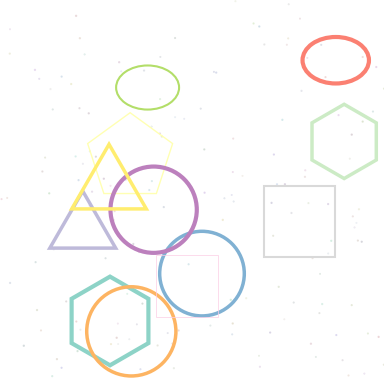[{"shape": "hexagon", "thickness": 3, "radius": 0.58, "center": [0.286, 0.166]}, {"shape": "pentagon", "thickness": 1, "radius": 0.58, "center": [0.338, 0.591]}, {"shape": "triangle", "thickness": 2.5, "radius": 0.49, "center": [0.215, 0.405]}, {"shape": "oval", "thickness": 3, "radius": 0.43, "center": [0.872, 0.844]}, {"shape": "circle", "thickness": 2.5, "radius": 0.55, "center": [0.525, 0.289]}, {"shape": "circle", "thickness": 2.5, "radius": 0.58, "center": [0.341, 0.139]}, {"shape": "oval", "thickness": 1.5, "radius": 0.41, "center": [0.383, 0.773]}, {"shape": "square", "thickness": 0.5, "radius": 0.4, "center": [0.486, 0.258]}, {"shape": "square", "thickness": 1.5, "radius": 0.46, "center": [0.777, 0.425]}, {"shape": "circle", "thickness": 3, "radius": 0.56, "center": [0.399, 0.455]}, {"shape": "hexagon", "thickness": 2.5, "radius": 0.48, "center": [0.894, 0.633]}, {"shape": "triangle", "thickness": 2.5, "radius": 0.56, "center": [0.283, 0.513]}]